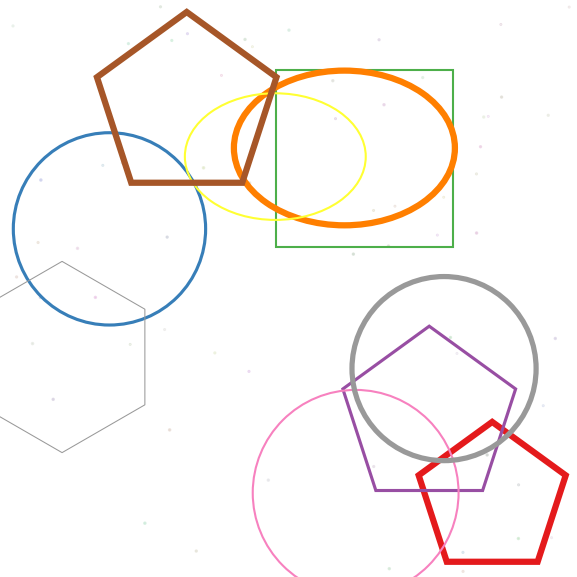[{"shape": "pentagon", "thickness": 3, "radius": 0.67, "center": [0.852, 0.135]}, {"shape": "circle", "thickness": 1.5, "radius": 0.83, "center": [0.19, 0.603]}, {"shape": "square", "thickness": 1, "radius": 0.77, "center": [0.632, 0.725]}, {"shape": "pentagon", "thickness": 1.5, "radius": 0.79, "center": [0.743, 0.277]}, {"shape": "oval", "thickness": 3, "radius": 0.96, "center": [0.596, 0.743]}, {"shape": "oval", "thickness": 1, "radius": 0.78, "center": [0.477, 0.728]}, {"shape": "pentagon", "thickness": 3, "radius": 0.82, "center": [0.323, 0.815]}, {"shape": "circle", "thickness": 1, "radius": 0.89, "center": [0.616, 0.146]}, {"shape": "circle", "thickness": 2.5, "radius": 0.8, "center": [0.769, 0.361]}, {"shape": "hexagon", "thickness": 0.5, "radius": 0.83, "center": [0.107, 0.381]}]